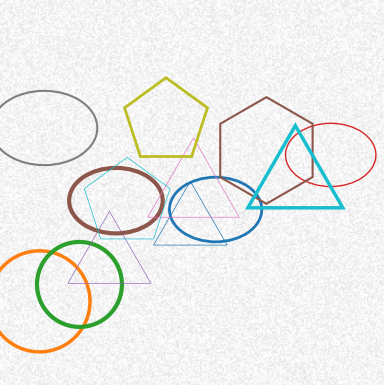[{"shape": "triangle", "thickness": 0.5, "radius": 0.55, "center": [0.494, 0.419]}, {"shape": "oval", "thickness": 2, "radius": 0.6, "center": [0.56, 0.456]}, {"shape": "circle", "thickness": 2.5, "radius": 0.66, "center": [0.103, 0.217]}, {"shape": "circle", "thickness": 3, "radius": 0.55, "center": [0.206, 0.261]}, {"shape": "oval", "thickness": 1, "radius": 0.59, "center": [0.859, 0.598]}, {"shape": "triangle", "thickness": 0.5, "radius": 0.62, "center": [0.284, 0.326]}, {"shape": "hexagon", "thickness": 1.5, "radius": 0.69, "center": [0.692, 0.609]}, {"shape": "oval", "thickness": 3, "radius": 0.61, "center": [0.301, 0.479]}, {"shape": "triangle", "thickness": 0.5, "radius": 0.69, "center": [0.503, 0.504]}, {"shape": "oval", "thickness": 1.5, "radius": 0.69, "center": [0.115, 0.668]}, {"shape": "pentagon", "thickness": 2, "radius": 0.57, "center": [0.431, 0.685]}, {"shape": "triangle", "thickness": 2.5, "radius": 0.71, "center": [0.767, 0.531]}, {"shape": "pentagon", "thickness": 0.5, "radius": 0.59, "center": [0.33, 0.474]}]